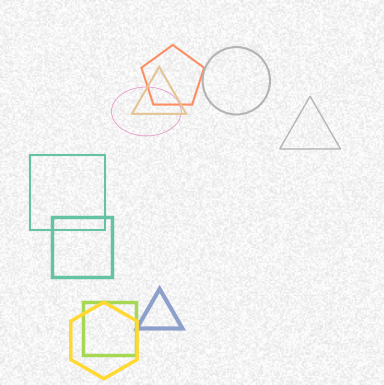[{"shape": "square", "thickness": 1.5, "radius": 0.49, "center": [0.175, 0.499]}, {"shape": "square", "thickness": 2.5, "radius": 0.39, "center": [0.213, 0.358]}, {"shape": "pentagon", "thickness": 1.5, "radius": 0.43, "center": [0.449, 0.798]}, {"shape": "triangle", "thickness": 3, "radius": 0.34, "center": [0.415, 0.181]}, {"shape": "oval", "thickness": 0.5, "radius": 0.45, "center": [0.38, 0.711]}, {"shape": "square", "thickness": 2.5, "radius": 0.35, "center": [0.285, 0.147]}, {"shape": "hexagon", "thickness": 2.5, "radius": 0.5, "center": [0.27, 0.116]}, {"shape": "triangle", "thickness": 1.5, "radius": 0.41, "center": [0.413, 0.745]}, {"shape": "circle", "thickness": 1.5, "radius": 0.44, "center": [0.614, 0.79]}, {"shape": "triangle", "thickness": 1, "radius": 0.46, "center": [0.805, 0.659]}]